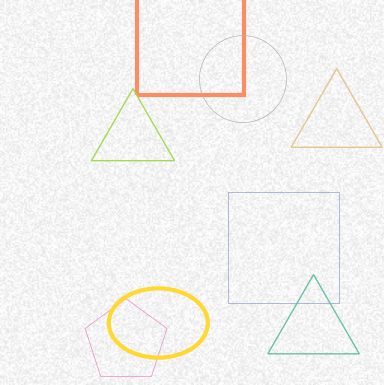[{"shape": "triangle", "thickness": 1, "radius": 0.69, "center": [0.814, 0.15]}, {"shape": "square", "thickness": 3, "radius": 0.69, "center": [0.495, 0.89]}, {"shape": "square", "thickness": 0.5, "radius": 0.72, "center": [0.736, 0.358]}, {"shape": "pentagon", "thickness": 0.5, "radius": 0.56, "center": [0.327, 0.112]}, {"shape": "triangle", "thickness": 1, "radius": 0.62, "center": [0.345, 0.645]}, {"shape": "oval", "thickness": 3, "radius": 0.64, "center": [0.411, 0.161]}, {"shape": "triangle", "thickness": 1, "radius": 0.68, "center": [0.875, 0.686]}, {"shape": "circle", "thickness": 0.5, "radius": 0.56, "center": [0.631, 0.795]}]